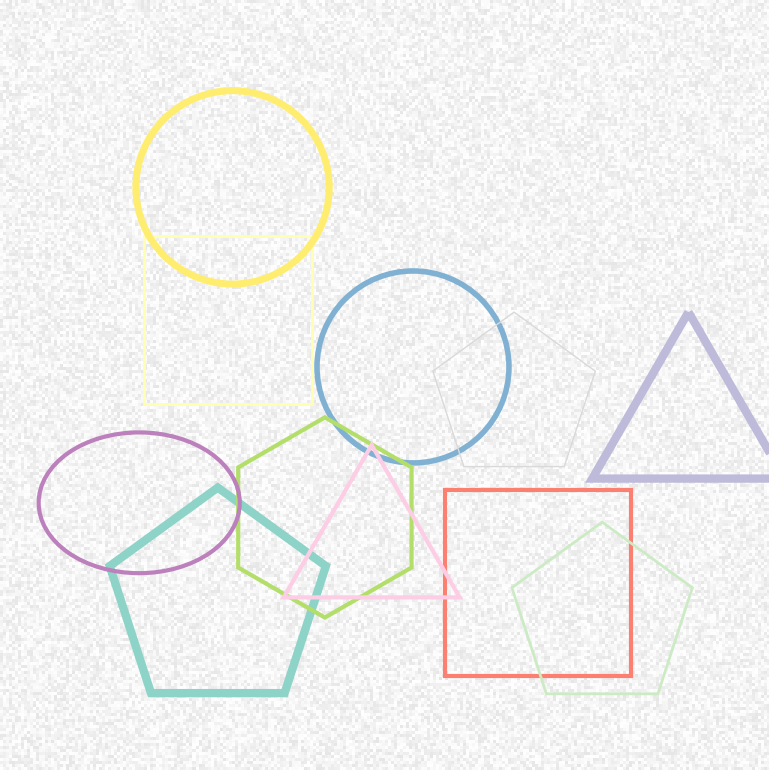[{"shape": "pentagon", "thickness": 3, "radius": 0.74, "center": [0.283, 0.219]}, {"shape": "square", "thickness": 1, "radius": 0.55, "center": [0.296, 0.585]}, {"shape": "triangle", "thickness": 3, "radius": 0.72, "center": [0.894, 0.451]}, {"shape": "square", "thickness": 1.5, "radius": 0.6, "center": [0.699, 0.243]}, {"shape": "circle", "thickness": 2, "radius": 0.62, "center": [0.536, 0.523]}, {"shape": "hexagon", "thickness": 1.5, "radius": 0.65, "center": [0.422, 0.328]}, {"shape": "triangle", "thickness": 1.5, "radius": 0.66, "center": [0.483, 0.29]}, {"shape": "pentagon", "thickness": 0.5, "radius": 0.55, "center": [0.668, 0.484]}, {"shape": "oval", "thickness": 1.5, "radius": 0.65, "center": [0.181, 0.347]}, {"shape": "pentagon", "thickness": 1, "radius": 0.62, "center": [0.782, 0.199]}, {"shape": "circle", "thickness": 2.5, "radius": 0.63, "center": [0.302, 0.757]}]